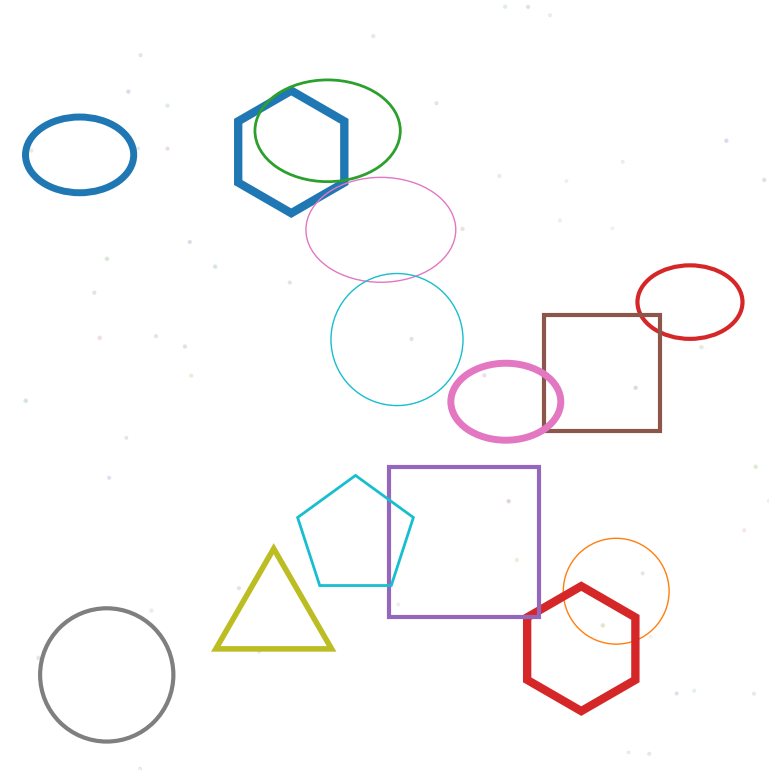[{"shape": "oval", "thickness": 2.5, "radius": 0.35, "center": [0.103, 0.799]}, {"shape": "hexagon", "thickness": 3, "radius": 0.4, "center": [0.378, 0.803]}, {"shape": "circle", "thickness": 0.5, "radius": 0.34, "center": [0.8, 0.232]}, {"shape": "oval", "thickness": 1, "radius": 0.47, "center": [0.425, 0.83]}, {"shape": "hexagon", "thickness": 3, "radius": 0.41, "center": [0.755, 0.158]}, {"shape": "oval", "thickness": 1.5, "radius": 0.34, "center": [0.896, 0.608]}, {"shape": "square", "thickness": 1.5, "radius": 0.49, "center": [0.603, 0.296]}, {"shape": "square", "thickness": 1.5, "radius": 0.38, "center": [0.782, 0.515]}, {"shape": "oval", "thickness": 2.5, "radius": 0.36, "center": [0.657, 0.478]}, {"shape": "oval", "thickness": 0.5, "radius": 0.49, "center": [0.495, 0.702]}, {"shape": "circle", "thickness": 1.5, "radius": 0.43, "center": [0.139, 0.123]}, {"shape": "triangle", "thickness": 2, "radius": 0.43, "center": [0.355, 0.201]}, {"shape": "pentagon", "thickness": 1, "radius": 0.4, "center": [0.462, 0.304]}, {"shape": "circle", "thickness": 0.5, "radius": 0.43, "center": [0.516, 0.559]}]